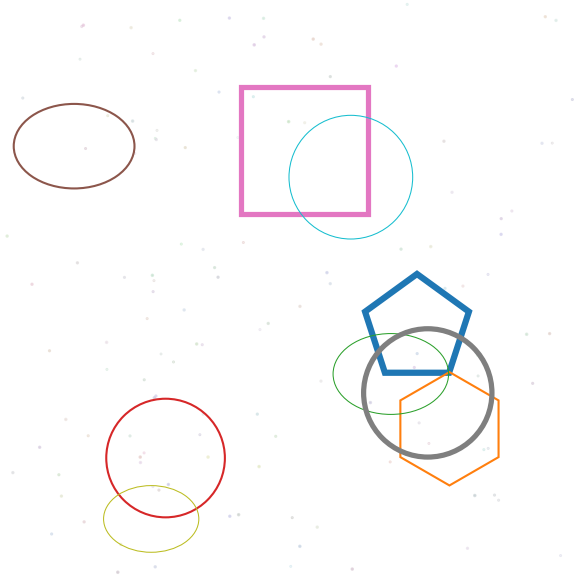[{"shape": "pentagon", "thickness": 3, "radius": 0.47, "center": [0.722, 0.43]}, {"shape": "hexagon", "thickness": 1, "radius": 0.49, "center": [0.778, 0.257]}, {"shape": "oval", "thickness": 0.5, "radius": 0.5, "center": [0.677, 0.352]}, {"shape": "circle", "thickness": 1, "radius": 0.51, "center": [0.287, 0.206]}, {"shape": "oval", "thickness": 1, "radius": 0.52, "center": [0.128, 0.746]}, {"shape": "square", "thickness": 2.5, "radius": 0.55, "center": [0.527, 0.739]}, {"shape": "circle", "thickness": 2.5, "radius": 0.56, "center": [0.741, 0.319]}, {"shape": "oval", "thickness": 0.5, "radius": 0.41, "center": [0.262, 0.101]}, {"shape": "circle", "thickness": 0.5, "radius": 0.54, "center": [0.608, 0.692]}]